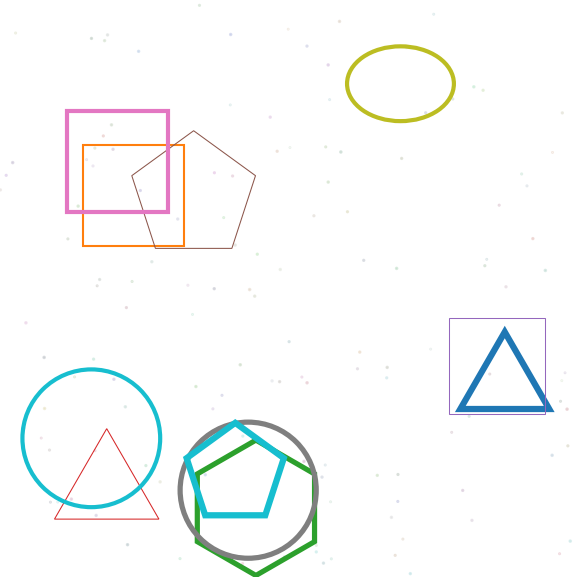[{"shape": "triangle", "thickness": 3, "radius": 0.44, "center": [0.874, 0.335]}, {"shape": "square", "thickness": 1, "radius": 0.44, "center": [0.231, 0.661]}, {"shape": "hexagon", "thickness": 2.5, "radius": 0.59, "center": [0.443, 0.12]}, {"shape": "triangle", "thickness": 0.5, "radius": 0.52, "center": [0.185, 0.152]}, {"shape": "square", "thickness": 0.5, "radius": 0.41, "center": [0.861, 0.366]}, {"shape": "pentagon", "thickness": 0.5, "radius": 0.56, "center": [0.335, 0.66]}, {"shape": "square", "thickness": 2, "radius": 0.44, "center": [0.203, 0.72]}, {"shape": "circle", "thickness": 2.5, "radius": 0.59, "center": [0.43, 0.15]}, {"shape": "oval", "thickness": 2, "radius": 0.46, "center": [0.693, 0.854]}, {"shape": "circle", "thickness": 2, "radius": 0.6, "center": [0.158, 0.24]}, {"shape": "pentagon", "thickness": 3, "radius": 0.44, "center": [0.407, 0.178]}]